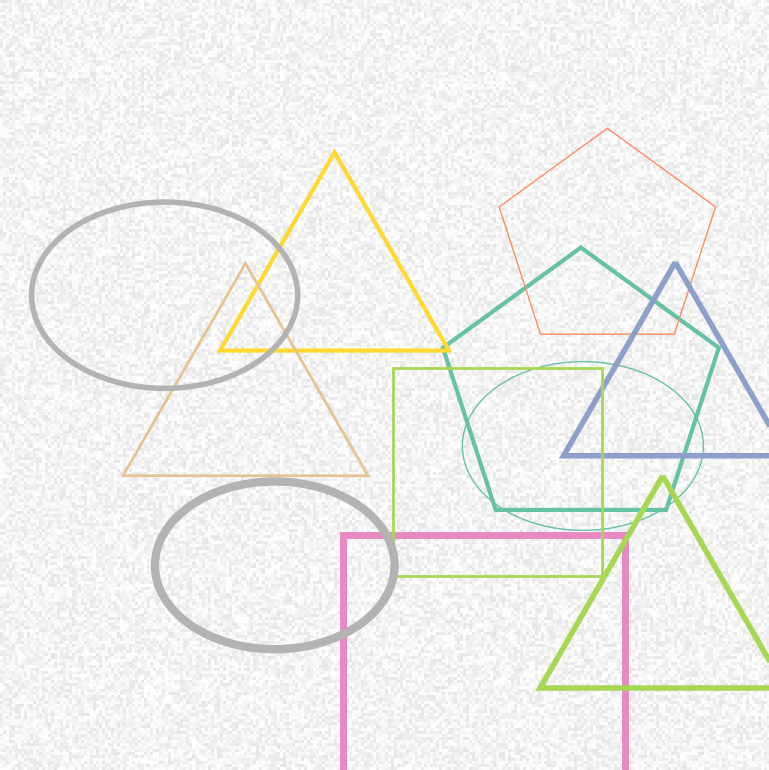[{"shape": "pentagon", "thickness": 1.5, "radius": 0.94, "center": [0.754, 0.49]}, {"shape": "oval", "thickness": 0.5, "radius": 0.78, "center": [0.757, 0.421]}, {"shape": "pentagon", "thickness": 0.5, "radius": 0.74, "center": [0.789, 0.686]}, {"shape": "triangle", "thickness": 2, "radius": 0.84, "center": [0.877, 0.492]}, {"shape": "square", "thickness": 2.5, "radius": 0.92, "center": [0.628, 0.122]}, {"shape": "square", "thickness": 1, "radius": 0.68, "center": [0.646, 0.387]}, {"shape": "triangle", "thickness": 2, "radius": 0.92, "center": [0.861, 0.198]}, {"shape": "triangle", "thickness": 1.5, "radius": 0.86, "center": [0.434, 0.631]}, {"shape": "triangle", "thickness": 1, "radius": 0.92, "center": [0.319, 0.474]}, {"shape": "oval", "thickness": 2, "radius": 0.86, "center": [0.214, 0.617]}, {"shape": "oval", "thickness": 3, "radius": 0.78, "center": [0.357, 0.266]}]